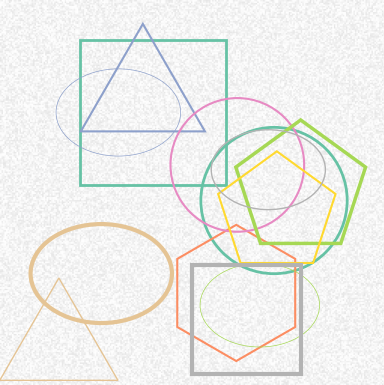[{"shape": "square", "thickness": 2, "radius": 0.95, "center": [0.398, 0.708]}, {"shape": "circle", "thickness": 2, "radius": 0.95, "center": [0.712, 0.479]}, {"shape": "hexagon", "thickness": 1.5, "radius": 0.88, "center": [0.614, 0.239]}, {"shape": "oval", "thickness": 0.5, "radius": 0.81, "center": [0.307, 0.708]}, {"shape": "triangle", "thickness": 1.5, "radius": 0.93, "center": [0.371, 0.752]}, {"shape": "circle", "thickness": 1.5, "radius": 0.87, "center": [0.616, 0.572]}, {"shape": "pentagon", "thickness": 2.5, "radius": 0.89, "center": [0.781, 0.511]}, {"shape": "oval", "thickness": 0.5, "radius": 0.78, "center": [0.675, 0.207]}, {"shape": "pentagon", "thickness": 1.5, "radius": 0.8, "center": [0.719, 0.447]}, {"shape": "triangle", "thickness": 1, "radius": 0.89, "center": [0.153, 0.101]}, {"shape": "oval", "thickness": 3, "radius": 0.92, "center": [0.263, 0.289]}, {"shape": "oval", "thickness": 1, "radius": 0.74, "center": [0.697, 0.559]}, {"shape": "square", "thickness": 3, "radius": 0.7, "center": [0.64, 0.17]}]